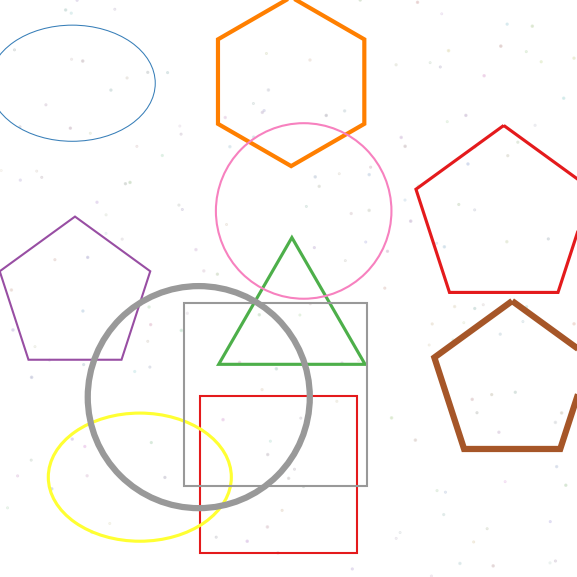[{"shape": "pentagon", "thickness": 1.5, "radius": 0.8, "center": [0.872, 0.622]}, {"shape": "square", "thickness": 1, "radius": 0.68, "center": [0.483, 0.177]}, {"shape": "oval", "thickness": 0.5, "radius": 0.72, "center": [0.125, 0.855]}, {"shape": "triangle", "thickness": 1.5, "radius": 0.73, "center": [0.505, 0.441]}, {"shape": "pentagon", "thickness": 1, "radius": 0.69, "center": [0.13, 0.487]}, {"shape": "hexagon", "thickness": 2, "radius": 0.73, "center": [0.504, 0.858]}, {"shape": "oval", "thickness": 1.5, "radius": 0.79, "center": [0.242, 0.173]}, {"shape": "pentagon", "thickness": 3, "radius": 0.71, "center": [0.887, 0.336]}, {"shape": "circle", "thickness": 1, "radius": 0.76, "center": [0.526, 0.634]}, {"shape": "square", "thickness": 1, "radius": 0.79, "center": [0.477, 0.316]}, {"shape": "circle", "thickness": 3, "radius": 0.96, "center": [0.344, 0.311]}]